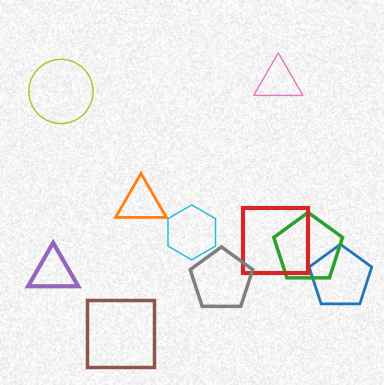[{"shape": "pentagon", "thickness": 2, "radius": 0.43, "center": [0.884, 0.28]}, {"shape": "triangle", "thickness": 2, "radius": 0.38, "center": [0.366, 0.473]}, {"shape": "pentagon", "thickness": 2.5, "radius": 0.47, "center": [0.8, 0.354]}, {"shape": "square", "thickness": 3, "radius": 0.42, "center": [0.716, 0.375]}, {"shape": "triangle", "thickness": 3, "radius": 0.38, "center": [0.138, 0.294]}, {"shape": "square", "thickness": 2.5, "radius": 0.44, "center": [0.313, 0.134]}, {"shape": "triangle", "thickness": 1, "radius": 0.37, "center": [0.723, 0.789]}, {"shape": "pentagon", "thickness": 2.5, "radius": 0.43, "center": [0.575, 0.273]}, {"shape": "circle", "thickness": 1, "radius": 0.42, "center": [0.158, 0.763]}, {"shape": "hexagon", "thickness": 1, "radius": 0.36, "center": [0.498, 0.396]}]